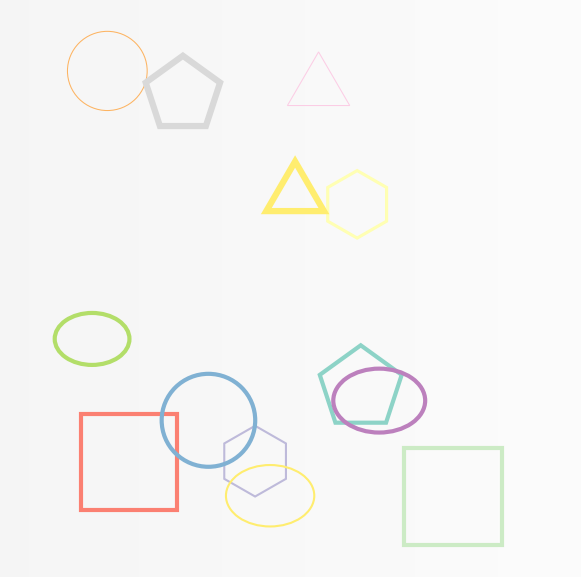[{"shape": "pentagon", "thickness": 2, "radius": 0.37, "center": [0.621, 0.327]}, {"shape": "hexagon", "thickness": 1.5, "radius": 0.29, "center": [0.614, 0.645]}, {"shape": "hexagon", "thickness": 1, "radius": 0.31, "center": [0.439, 0.201]}, {"shape": "square", "thickness": 2, "radius": 0.41, "center": [0.223, 0.199]}, {"shape": "circle", "thickness": 2, "radius": 0.4, "center": [0.359, 0.271]}, {"shape": "circle", "thickness": 0.5, "radius": 0.34, "center": [0.185, 0.876]}, {"shape": "oval", "thickness": 2, "radius": 0.32, "center": [0.158, 0.412]}, {"shape": "triangle", "thickness": 0.5, "radius": 0.31, "center": [0.548, 0.847]}, {"shape": "pentagon", "thickness": 3, "radius": 0.34, "center": [0.315, 0.835]}, {"shape": "oval", "thickness": 2, "radius": 0.4, "center": [0.652, 0.305]}, {"shape": "square", "thickness": 2, "radius": 0.42, "center": [0.779, 0.139]}, {"shape": "triangle", "thickness": 3, "radius": 0.29, "center": [0.508, 0.662]}, {"shape": "oval", "thickness": 1, "radius": 0.38, "center": [0.465, 0.141]}]